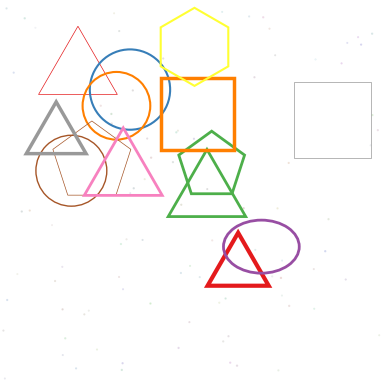[{"shape": "triangle", "thickness": 3, "radius": 0.46, "center": [0.619, 0.304]}, {"shape": "triangle", "thickness": 0.5, "radius": 0.59, "center": [0.202, 0.814]}, {"shape": "circle", "thickness": 1.5, "radius": 0.52, "center": [0.338, 0.767]}, {"shape": "triangle", "thickness": 2, "radius": 0.58, "center": [0.538, 0.496]}, {"shape": "pentagon", "thickness": 2, "radius": 0.45, "center": [0.55, 0.569]}, {"shape": "oval", "thickness": 2, "radius": 0.49, "center": [0.679, 0.359]}, {"shape": "square", "thickness": 2.5, "radius": 0.47, "center": [0.513, 0.704]}, {"shape": "circle", "thickness": 1.5, "radius": 0.44, "center": [0.302, 0.725]}, {"shape": "hexagon", "thickness": 1.5, "radius": 0.51, "center": [0.505, 0.878]}, {"shape": "pentagon", "thickness": 0.5, "radius": 0.53, "center": [0.239, 0.579]}, {"shape": "circle", "thickness": 1, "radius": 0.46, "center": [0.185, 0.557]}, {"shape": "triangle", "thickness": 2, "radius": 0.58, "center": [0.32, 0.551]}, {"shape": "square", "thickness": 0.5, "radius": 0.5, "center": [0.864, 0.688]}, {"shape": "triangle", "thickness": 2.5, "radius": 0.45, "center": [0.146, 0.646]}]